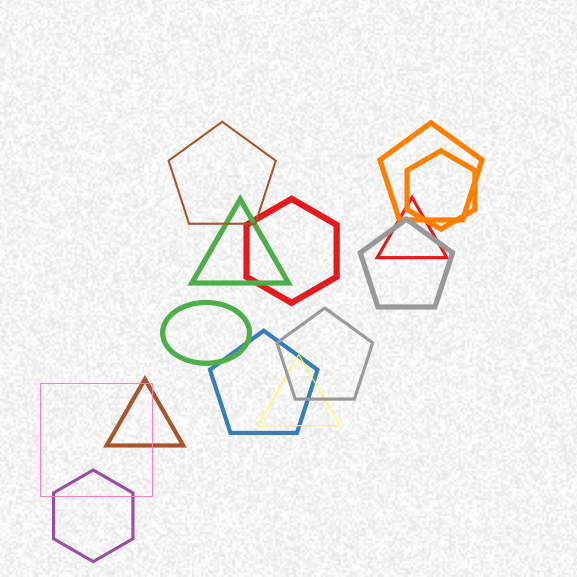[{"shape": "hexagon", "thickness": 3, "radius": 0.45, "center": [0.505, 0.565]}, {"shape": "triangle", "thickness": 1.5, "radius": 0.35, "center": [0.713, 0.588]}, {"shape": "pentagon", "thickness": 2, "radius": 0.49, "center": [0.457, 0.329]}, {"shape": "oval", "thickness": 2.5, "radius": 0.38, "center": [0.357, 0.423]}, {"shape": "triangle", "thickness": 2.5, "radius": 0.48, "center": [0.416, 0.557]}, {"shape": "hexagon", "thickness": 1.5, "radius": 0.4, "center": [0.161, 0.106]}, {"shape": "hexagon", "thickness": 2.5, "radius": 0.34, "center": [0.764, 0.67]}, {"shape": "pentagon", "thickness": 2.5, "radius": 0.46, "center": [0.746, 0.694]}, {"shape": "triangle", "thickness": 0.5, "radius": 0.41, "center": [0.517, 0.303]}, {"shape": "pentagon", "thickness": 1, "radius": 0.49, "center": [0.385, 0.691]}, {"shape": "triangle", "thickness": 2, "radius": 0.38, "center": [0.251, 0.266]}, {"shape": "square", "thickness": 0.5, "radius": 0.49, "center": [0.166, 0.238]}, {"shape": "pentagon", "thickness": 1.5, "radius": 0.44, "center": [0.562, 0.379]}, {"shape": "pentagon", "thickness": 2.5, "radius": 0.42, "center": [0.704, 0.536]}]